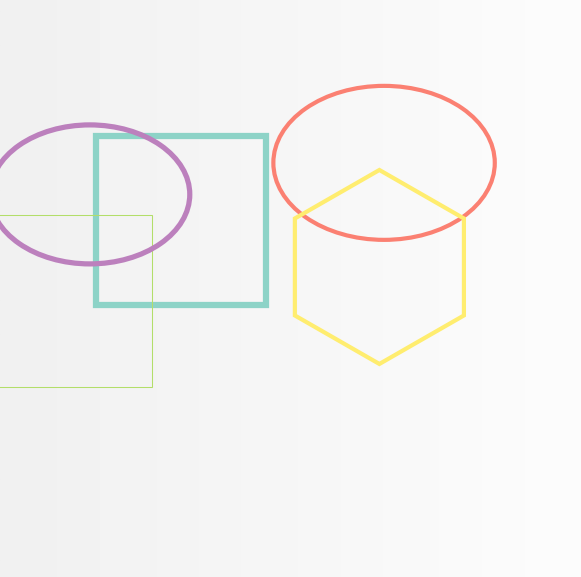[{"shape": "square", "thickness": 3, "radius": 0.73, "center": [0.311, 0.617]}, {"shape": "oval", "thickness": 2, "radius": 0.95, "center": [0.661, 0.717]}, {"shape": "square", "thickness": 0.5, "radius": 0.74, "center": [0.112, 0.478]}, {"shape": "oval", "thickness": 2.5, "radius": 0.86, "center": [0.155, 0.663]}, {"shape": "hexagon", "thickness": 2, "radius": 0.84, "center": [0.653, 0.537]}]